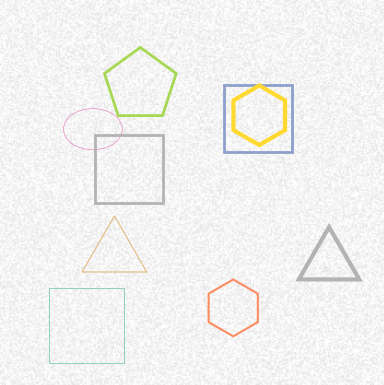[{"shape": "square", "thickness": 0.5, "radius": 0.49, "center": [0.224, 0.155]}, {"shape": "hexagon", "thickness": 1.5, "radius": 0.37, "center": [0.606, 0.2]}, {"shape": "square", "thickness": 2, "radius": 0.44, "center": [0.67, 0.693]}, {"shape": "oval", "thickness": 0.5, "radius": 0.38, "center": [0.241, 0.664]}, {"shape": "pentagon", "thickness": 2, "radius": 0.49, "center": [0.365, 0.779]}, {"shape": "hexagon", "thickness": 3, "radius": 0.39, "center": [0.673, 0.701]}, {"shape": "triangle", "thickness": 1, "radius": 0.48, "center": [0.297, 0.342]}, {"shape": "triangle", "thickness": 3, "radius": 0.45, "center": [0.855, 0.32]}, {"shape": "square", "thickness": 2, "radius": 0.44, "center": [0.336, 0.56]}]